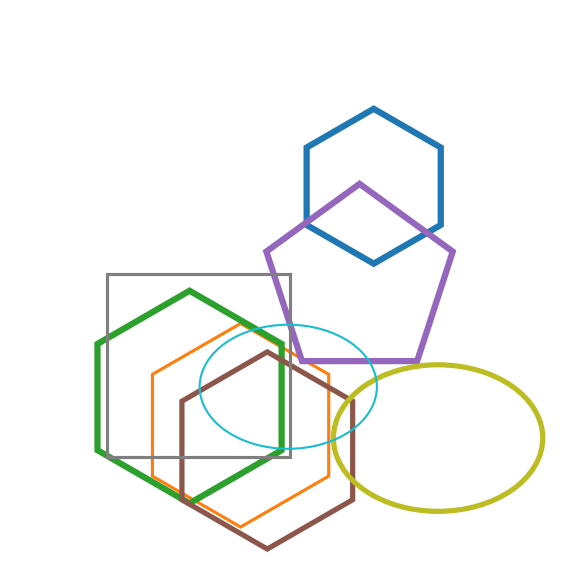[{"shape": "hexagon", "thickness": 3, "radius": 0.67, "center": [0.647, 0.677]}, {"shape": "hexagon", "thickness": 1.5, "radius": 0.88, "center": [0.417, 0.263]}, {"shape": "hexagon", "thickness": 3, "radius": 0.92, "center": [0.328, 0.312]}, {"shape": "pentagon", "thickness": 3, "radius": 0.85, "center": [0.623, 0.511]}, {"shape": "hexagon", "thickness": 2.5, "radius": 0.85, "center": [0.463, 0.219]}, {"shape": "square", "thickness": 1.5, "radius": 0.79, "center": [0.343, 0.367]}, {"shape": "oval", "thickness": 2.5, "radius": 0.91, "center": [0.759, 0.241]}, {"shape": "oval", "thickness": 1, "radius": 0.77, "center": [0.499, 0.329]}]